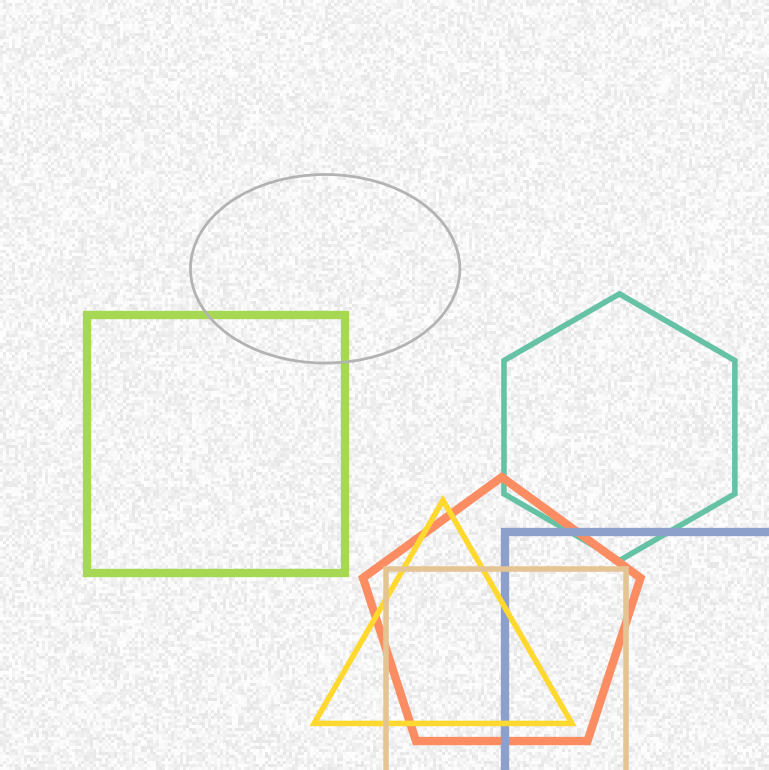[{"shape": "hexagon", "thickness": 2, "radius": 0.87, "center": [0.804, 0.445]}, {"shape": "pentagon", "thickness": 3, "radius": 0.95, "center": [0.652, 0.191]}, {"shape": "square", "thickness": 3, "radius": 0.89, "center": [0.834, 0.132]}, {"shape": "square", "thickness": 3, "radius": 0.84, "center": [0.281, 0.424]}, {"shape": "triangle", "thickness": 2, "radius": 0.97, "center": [0.575, 0.157]}, {"shape": "square", "thickness": 2, "radius": 0.78, "center": [0.658, 0.105]}, {"shape": "oval", "thickness": 1, "radius": 0.87, "center": [0.422, 0.651]}]